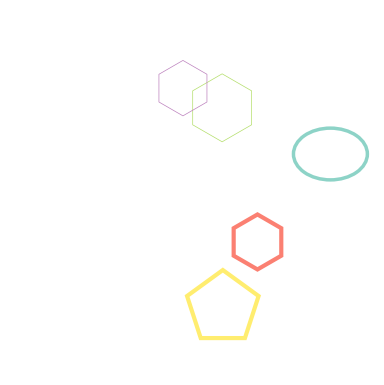[{"shape": "oval", "thickness": 2.5, "radius": 0.48, "center": [0.858, 0.6]}, {"shape": "hexagon", "thickness": 3, "radius": 0.36, "center": [0.669, 0.372]}, {"shape": "hexagon", "thickness": 0.5, "radius": 0.44, "center": [0.577, 0.72]}, {"shape": "hexagon", "thickness": 0.5, "radius": 0.36, "center": [0.475, 0.771]}, {"shape": "pentagon", "thickness": 3, "radius": 0.49, "center": [0.579, 0.201]}]